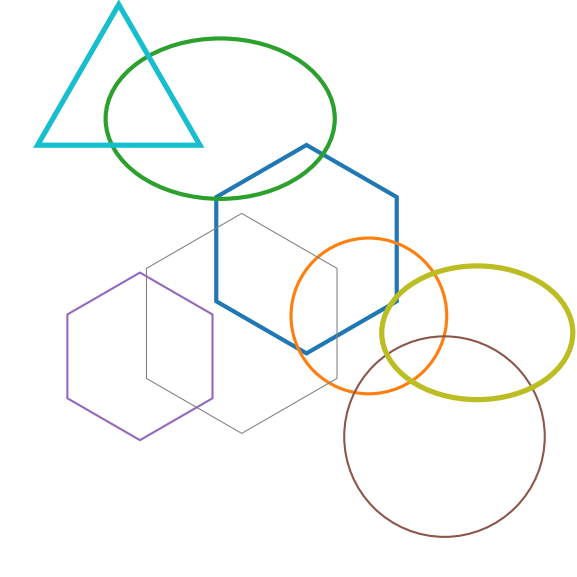[{"shape": "hexagon", "thickness": 2, "radius": 0.9, "center": [0.531, 0.568]}, {"shape": "circle", "thickness": 1.5, "radius": 0.67, "center": [0.639, 0.452]}, {"shape": "oval", "thickness": 2, "radius": 0.99, "center": [0.381, 0.794]}, {"shape": "hexagon", "thickness": 1, "radius": 0.73, "center": [0.242, 0.382]}, {"shape": "circle", "thickness": 1, "radius": 0.87, "center": [0.77, 0.243]}, {"shape": "hexagon", "thickness": 0.5, "radius": 0.95, "center": [0.419, 0.439]}, {"shape": "oval", "thickness": 2.5, "radius": 0.83, "center": [0.826, 0.423]}, {"shape": "triangle", "thickness": 2.5, "radius": 0.81, "center": [0.206, 0.829]}]